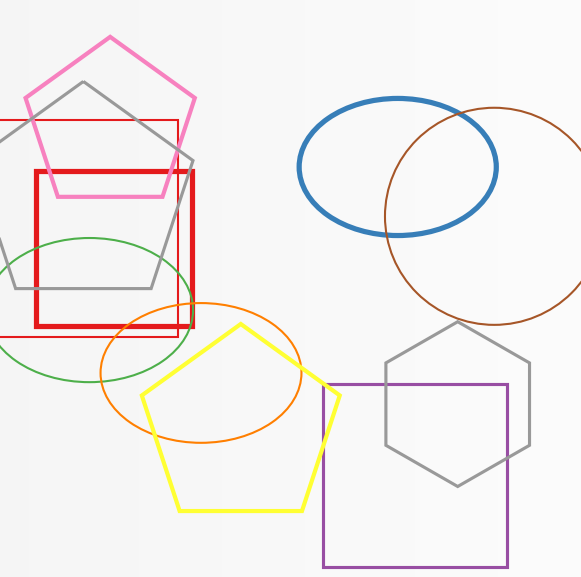[{"shape": "square", "thickness": 2.5, "radius": 0.67, "center": [0.196, 0.569]}, {"shape": "square", "thickness": 1, "radius": 0.94, "center": [0.119, 0.604]}, {"shape": "oval", "thickness": 2.5, "radius": 0.85, "center": [0.684, 0.71]}, {"shape": "oval", "thickness": 1, "radius": 0.89, "center": [0.154, 0.462]}, {"shape": "square", "thickness": 1.5, "radius": 0.79, "center": [0.714, 0.176]}, {"shape": "oval", "thickness": 1, "radius": 0.86, "center": [0.346, 0.353]}, {"shape": "pentagon", "thickness": 2, "radius": 0.9, "center": [0.414, 0.259]}, {"shape": "circle", "thickness": 1, "radius": 0.94, "center": [0.85, 0.625]}, {"shape": "pentagon", "thickness": 2, "radius": 0.77, "center": [0.19, 0.782]}, {"shape": "pentagon", "thickness": 1.5, "radius": 0.99, "center": [0.143, 0.66]}, {"shape": "hexagon", "thickness": 1.5, "radius": 0.71, "center": [0.787, 0.299]}]